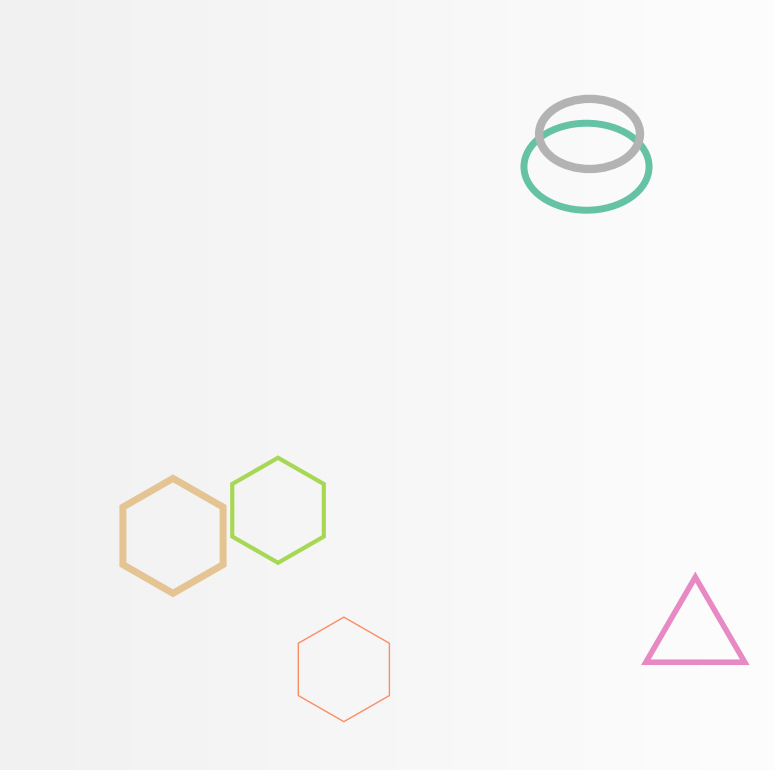[{"shape": "oval", "thickness": 2.5, "radius": 0.4, "center": [0.757, 0.783]}, {"shape": "hexagon", "thickness": 0.5, "radius": 0.34, "center": [0.444, 0.131]}, {"shape": "triangle", "thickness": 2, "radius": 0.37, "center": [0.897, 0.177]}, {"shape": "hexagon", "thickness": 1.5, "radius": 0.34, "center": [0.359, 0.337]}, {"shape": "hexagon", "thickness": 2.5, "radius": 0.37, "center": [0.223, 0.304]}, {"shape": "oval", "thickness": 3, "radius": 0.33, "center": [0.761, 0.826]}]